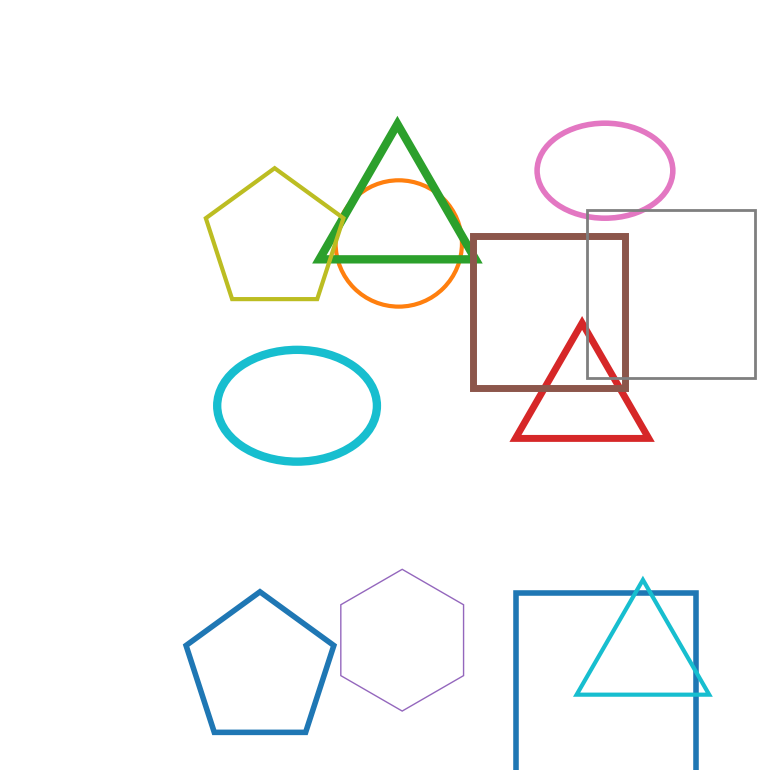[{"shape": "square", "thickness": 2, "radius": 0.59, "center": [0.787, 0.113]}, {"shape": "pentagon", "thickness": 2, "radius": 0.5, "center": [0.338, 0.131]}, {"shape": "circle", "thickness": 1.5, "radius": 0.41, "center": [0.518, 0.684]}, {"shape": "triangle", "thickness": 3, "radius": 0.59, "center": [0.516, 0.722]}, {"shape": "triangle", "thickness": 2.5, "radius": 0.5, "center": [0.756, 0.481]}, {"shape": "hexagon", "thickness": 0.5, "radius": 0.46, "center": [0.522, 0.169]}, {"shape": "square", "thickness": 2.5, "radius": 0.49, "center": [0.713, 0.594]}, {"shape": "oval", "thickness": 2, "radius": 0.44, "center": [0.786, 0.778]}, {"shape": "square", "thickness": 1, "radius": 0.55, "center": [0.872, 0.618]}, {"shape": "pentagon", "thickness": 1.5, "radius": 0.47, "center": [0.357, 0.688]}, {"shape": "triangle", "thickness": 1.5, "radius": 0.5, "center": [0.835, 0.148]}, {"shape": "oval", "thickness": 3, "radius": 0.52, "center": [0.386, 0.473]}]